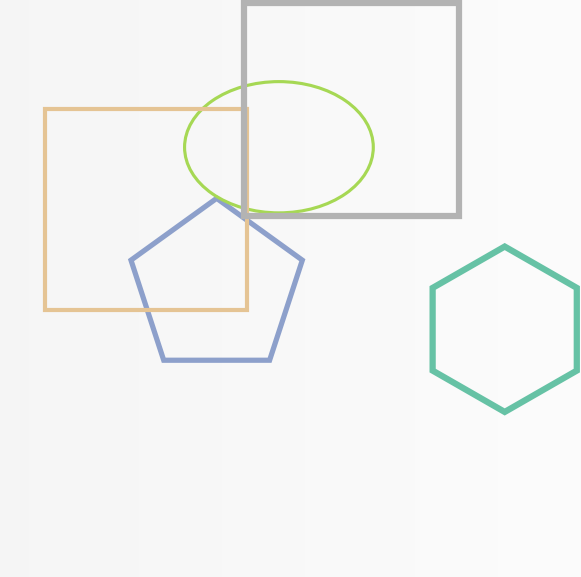[{"shape": "hexagon", "thickness": 3, "radius": 0.72, "center": [0.868, 0.429]}, {"shape": "pentagon", "thickness": 2.5, "radius": 0.77, "center": [0.373, 0.501]}, {"shape": "oval", "thickness": 1.5, "radius": 0.81, "center": [0.48, 0.744]}, {"shape": "square", "thickness": 2, "radius": 0.87, "center": [0.252, 0.637]}, {"shape": "square", "thickness": 3, "radius": 0.92, "center": [0.605, 0.81]}]